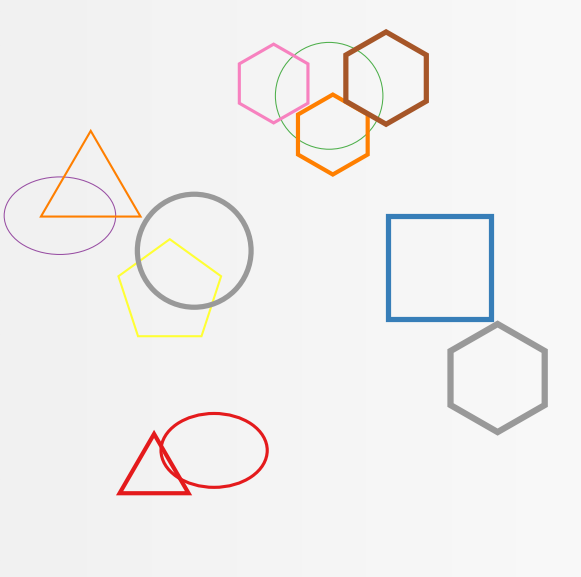[{"shape": "triangle", "thickness": 2, "radius": 0.34, "center": [0.265, 0.179]}, {"shape": "oval", "thickness": 1.5, "radius": 0.46, "center": [0.368, 0.219]}, {"shape": "square", "thickness": 2.5, "radius": 0.44, "center": [0.756, 0.536]}, {"shape": "circle", "thickness": 0.5, "radius": 0.46, "center": [0.566, 0.833]}, {"shape": "oval", "thickness": 0.5, "radius": 0.48, "center": [0.103, 0.626]}, {"shape": "triangle", "thickness": 1, "radius": 0.49, "center": [0.156, 0.674]}, {"shape": "hexagon", "thickness": 2, "radius": 0.35, "center": [0.573, 0.766]}, {"shape": "pentagon", "thickness": 1, "radius": 0.46, "center": [0.292, 0.492]}, {"shape": "hexagon", "thickness": 2.5, "radius": 0.4, "center": [0.664, 0.864]}, {"shape": "hexagon", "thickness": 1.5, "radius": 0.34, "center": [0.471, 0.854]}, {"shape": "hexagon", "thickness": 3, "radius": 0.47, "center": [0.856, 0.345]}, {"shape": "circle", "thickness": 2.5, "radius": 0.49, "center": [0.334, 0.565]}]